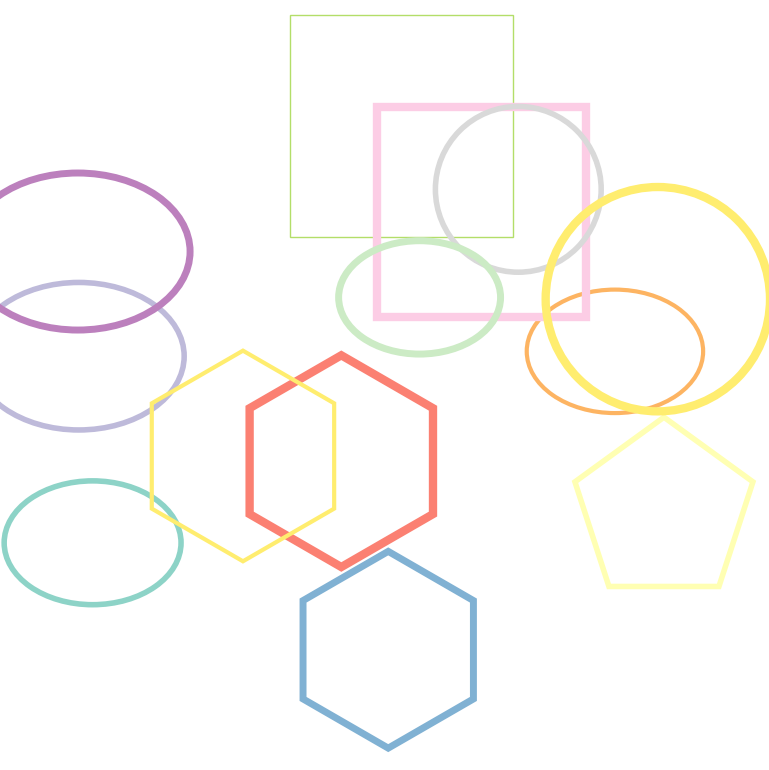[{"shape": "oval", "thickness": 2, "radius": 0.57, "center": [0.12, 0.295]}, {"shape": "pentagon", "thickness": 2, "radius": 0.61, "center": [0.862, 0.337]}, {"shape": "oval", "thickness": 2, "radius": 0.68, "center": [0.102, 0.537]}, {"shape": "hexagon", "thickness": 3, "radius": 0.69, "center": [0.443, 0.401]}, {"shape": "hexagon", "thickness": 2.5, "radius": 0.64, "center": [0.504, 0.156]}, {"shape": "oval", "thickness": 1.5, "radius": 0.57, "center": [0.799, 0.544]}, {"shape": "square", "thickness": 0.5, "radius": 0.72, "center": [0.521, 0.836]}, {"shape": "square", "thickness": 3, "radius": 0.68, "center": [0.626, 0.725]}, {"shape": "circle", "thickness": 2, "radius": 0.54, "center": [0.673, 0.754]}, {"shape": "oval", "thickness": 2.5, "radius": 0.73, "center": [0.101, 0.673]}, {"shape": "oval", "thickness": 2.5, "radius": 0.53, "center": [0.545, 0.614]}, {"shape": "hexagon", "thickness": 1.5, "radius": 0.68, "center": [0.316, 0.408]}, {"shape": "circle", "thickness": 3, "radius": 0.73, "center": [0.854, 0.611]}]